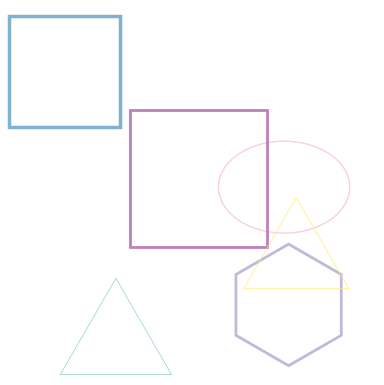[{"shape": "triangle", "thickness": 0.5, "radius": 0.83, "center": [0.301, 0.11]}, {"shape": "hexagon", "thickness": 2, "radius": 0.79, "center": [0.75, 0.208]}, {"shape": "square", "thickness": 2.5, "radius": 0.72, "center": [0.166, 0.815]}, {"shape": "oval", "thickness": 1, "radius": 0.85, "center": [0.738, 0.514]}, {"shape": "square", "thickness": 2, "radius": 0.89, "center": [0.515, 0.536]}, {"shape": "triangle", "thickness": 0.5, "radius": 0.79, "center": [0.769, 0.329]}]